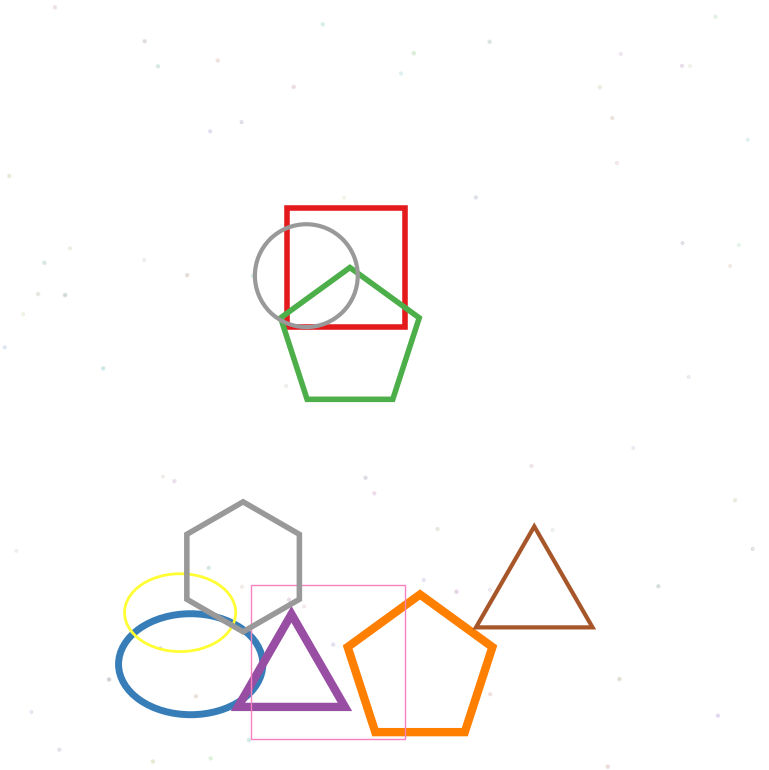[{"shape": "square", "thickness": 2, "radius": 0.38, "center": [0.449, 0.653]}, {"shape": "oval", "thickness": 2.5, "radius": 0.47, "center": [0.248, 0.137]}, {"shape": "pentagon", "thickness": 2, "radius": 0.47, "center": [0.454, 0.558]}, {"shape": "triangle", "thickness": 3, "radius": 0.4, "center": [0.379, 0.122]}, {"shape": "pentagon", "thickness": 3, "radius": 0.49, "center": [0.546, 0.129]}, {"shape": "oval", "thickness": 1, "radius": 0.36, "center": [0.234, 0.204]}, {"shape": "triangle", "thickness": 1.5, "radius": 0.44, "center": [0.694, 0.229]}, {"shape": "square", "thickness": 0.5, "radius": 0.5, "center": [0.426, 0.14]}, {"shape": "hexagon", "thickness": 2, "radius": 0.42, "center": [0.316, 0.264]}, {"shape": "circle", "thickness": 1.5, "radius": 0.33, "center": [0.398, 0.642]}]